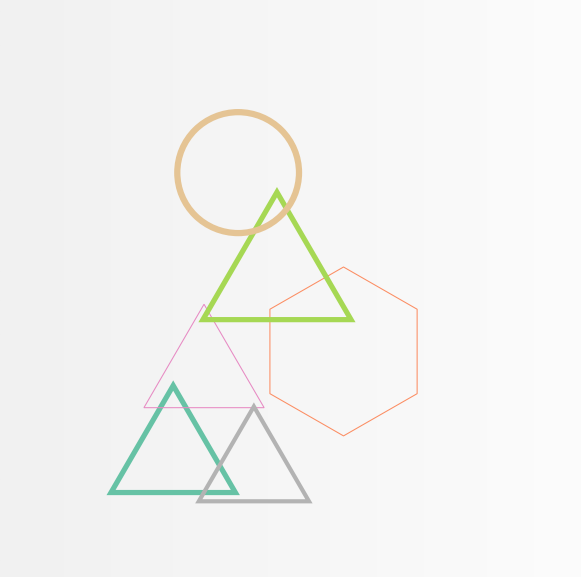[{"shape": "triangle", "thickness": 2.5, "radius": 0.62, "center": [0.298, 0.208]}, {"shape": "hexagon", "thickness": 0.5, "radius": 0.73, "center": [0.591, 0.391]}, {"shape": "triangle", "thickness": 0.5, "radius": 0.6, "center": [0.351, 0.353]}, {"shape": "triangle", "thickness": 2.5, "radius": 0.74, "center": [0.477, 0.519]}, {"shape": "circle", "thickness": 3, "radius": 0.52, "center": [0.41, 0.7]}, {"shape": "triangle", "thickness": 2, "radius": 0.55, "center": [0.437, 0.186]}]